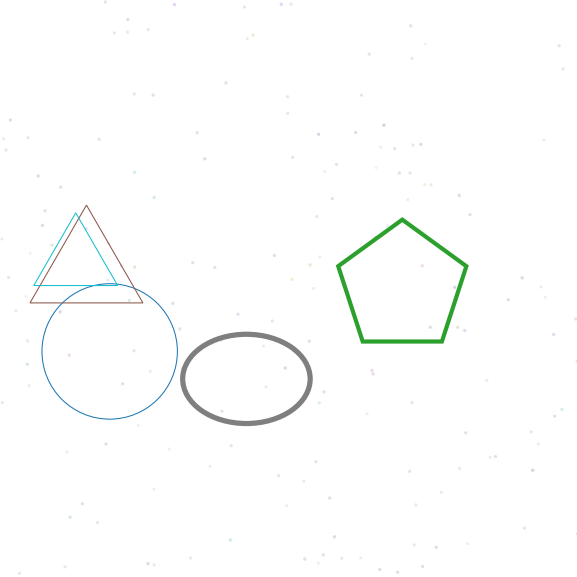[{"shape": "circle", "thickness": 0.5, "radius": 0.59, "center": [0.19, 0.391]}, {"shape": "pentagon", "thickness": 2, "radius": 0.58, "center": [0.697, 0.502]}, {"shape": "triangle", "thickness": 0.5, "radius": 0.56, "center": [0.15, 0.531]}, {"shape": "oval", "thickness": 2.5, "radius": 0.55, "center": [0.427, 0.343]}, {"shape": "triangle", "thickness": 0.5, "radius": 0.42, "center": [0.131, 0.547]}]